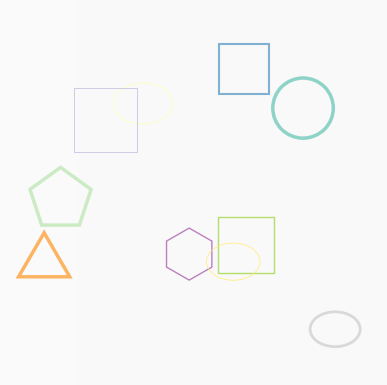[{"shape": "circle", "thickness": 2.5, "radius": 0.39, "center": [0.782, 0.719]}, {"shape": "oval", "thickness": 0.5, "radius": 0.38, "center": [0.369, 0.731]}, {"shape": "square", "thickness": 0.5, "radius": 0.41, "center": [0.272, 0.688]}, {"shape": "square", "thickness": 1.5, "radius": 0.32, "center": [0.63, 0.821]}, {"shape": "triangle", "thickness": 2.5, "radius": 0.38, "center": [0.114, 0.319]}, {"shape": "square", "thickness": 1, "radius": 0.36, "center": [0.635, 0.363]}, {"shape": "oval", "thickness": 2, "radius": 0.32, "center": [0.865, 0.145]}, {"shape": "hexagon", "thickness": 1, "radius": 0.34, "center": [0.488, 0.34]}, {"shape": "pentagon", "thickness": 2.5, "radius": 0.41, "center": [0.156, 0.482]}, {"shape": "oval", "thickness": 0.5, "radius": 0.35, "center": [0.602, 0.32]}]